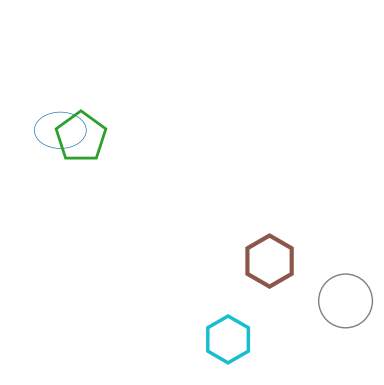[{"shape": "oval", "thickness": 0.5, "radius": 0.34, "center": [0.157, 0.662]}, {"shape": "pentagon", "thickness": 2, "radius": 0.34, "center": [0.21, 0.644]}, {"shape": "hexagon", "thickness": 3, "radius": 0.33, "center": [0.7, 0.322]}, {"shape": "circle", "thickness": 1, "radius": 0.35, "center": [0.898, 0.218]}, {"shape": "hexagon", "thickness": 2.5, "radius": 0.3, "center": [0.592, 0.118]}]